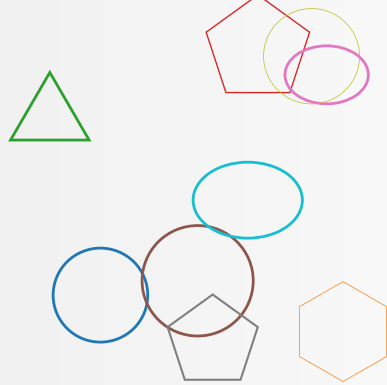[{"shape": "circle", "thickness": 2, "radius": 0.61, "center": [0.259, 0.233]}, {"shape": "hexagon", "thickness": 0.5, "radius": 0.65, "center": [0.885, 0.139]}, {"shape": "triangle", "thickness": 2, "radius": 0.59, "center": [0.129, 0.695]}, {"shape": "pentagon", "thickness": 1, "radius": 0.7, "center": [0.665, 0.873]}, {"shape": "circle", "thickness": 2, "radius": 0.72, "center": [0.51, 0.271]}, {"shape": "oval", "thickness": 2, "radius": 0.54, "center": [0.843, 0.806]}, {"shape": "pentagon", "thickness": 1.5, "radius": 0.61, "center": [0.549, 0.113]}, {"shape": "circle", "thickness": 0.5, "radius": 0.62, "center": [0.804, 0.854]}, {"shape": "oval", "thickness": 2, "radius": 0.7, "center": [0.639, 0.48]}]